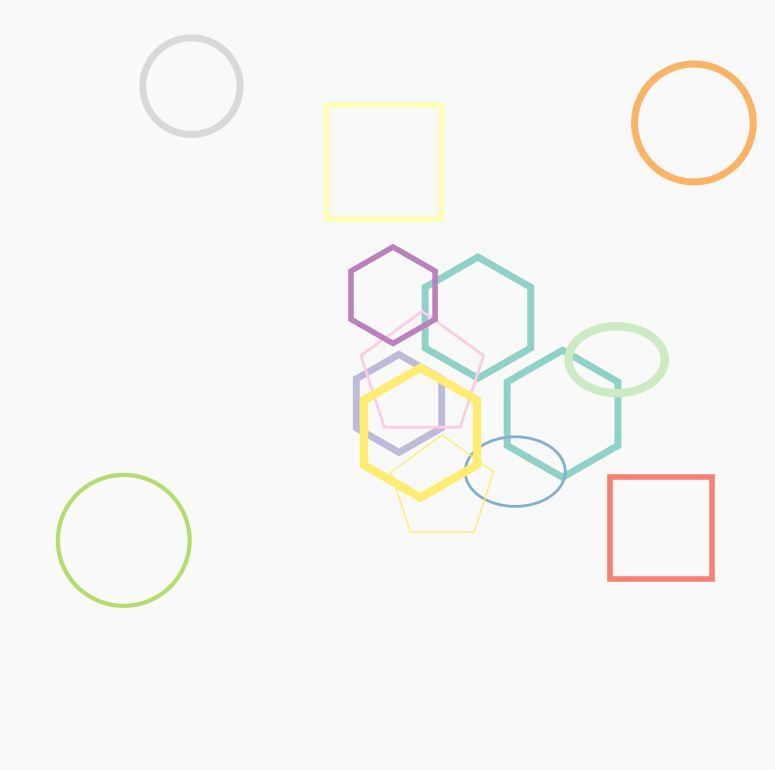[{"shape": "hexagon", "thickness": 2.5, "radius": 0.39, "center": [0.617, 0.587]}, {"shape": "hexagon", "thickness": 2.5, "radius": 0.41, "center": [0.726, 0.463]}, {"shape": "square", "thickness": 2, "radius": 0.37, "center": [0.495, 0.79]}, {"shape": "hexagon", "thickness": 2.5, "radius": 0.32, "center": [0.515, 0.476]}, {"shape": "square", "thickness": 2, "radius": 0.33, "center": [0.853, 0.314]}, {"shape": "oval", "thickness": 1, "radius": 0.32, "center": [0.665, 0.388]}, {"shape": "circle", "thickness": 2.5, "radius": 0.38, "center": [0.895, 0.84]}, {"shape": "circle", "thickness": 1.5, "radius": 0.43, "center": [0.16, 0.298]}, {"shape": "pentagon", "thickness": 1, "radius": 0.42, "center": [0.545, 0.513]}, {"shape": "circle", "thickness": 2.5, "radius": 0.31, "center": [0.247, 0.888]}, {"shape": "hexagon", "thickness": 2, "radius": 0.31, "center": [0.507, 0.617]}, {"shape": "oval", "thickness": 3, "radius": 0.31, "center": [0.796, 0.533]}, {"shape": "hexagon", "thickness": 3, "radius": 0.42, "center": [0.542, 0.438]}, {"shape": "pentagon", "thickness": 0.5, "radius": 0.35, "center": [0.571, 0.365]}]